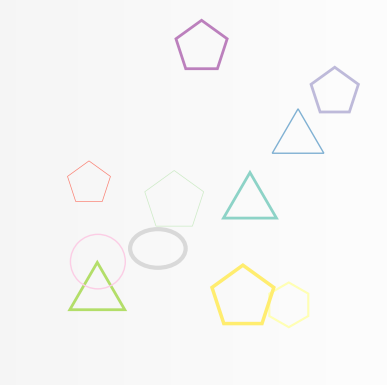[{"shape": "triangle", "thickness": 2, "radius": 0.39, "center": [0.645, 0.473]}, {"shape": "hexagon", "thickness": 1.5, "radius": 0.29, "center": [0.745, 0.208]}, {"shape": "pentagon", "thickness": 2, "radius": 0.32, "center": [0.864, 0.761]}, {"shape": "pentagon", "thickness": 0.5, "radius": 0.29, "center": [0.23, 0.524]}, {"shape": "triangle", "thickness": 1, "radius": 0.38, "center": [0.769, 0.64]}, {"shape": "triangle", "thickness": 2, "radius": 0.41, "center": [0.251, 0.236]}, {"shape": "circle", "thickness": 1, "radius": 0.35, "center": [0.253, 0.321]}, {"shape": "oval", "thickness": 3, "radius": 0.36, "center": [0.407, 0.355]}, {"shape": "pentagon", "thickness": 2, "radius": 0.35, "center": [0.52, 0.878]}, {"shape": "pentagon", "thickness": 0.5, "radius": 0.4, "center": [0.45, 0.477]}, {"shape": "pentagon", "thickness": 2.5, "radius": 0.42, "center": [0.627, 0.227]}]